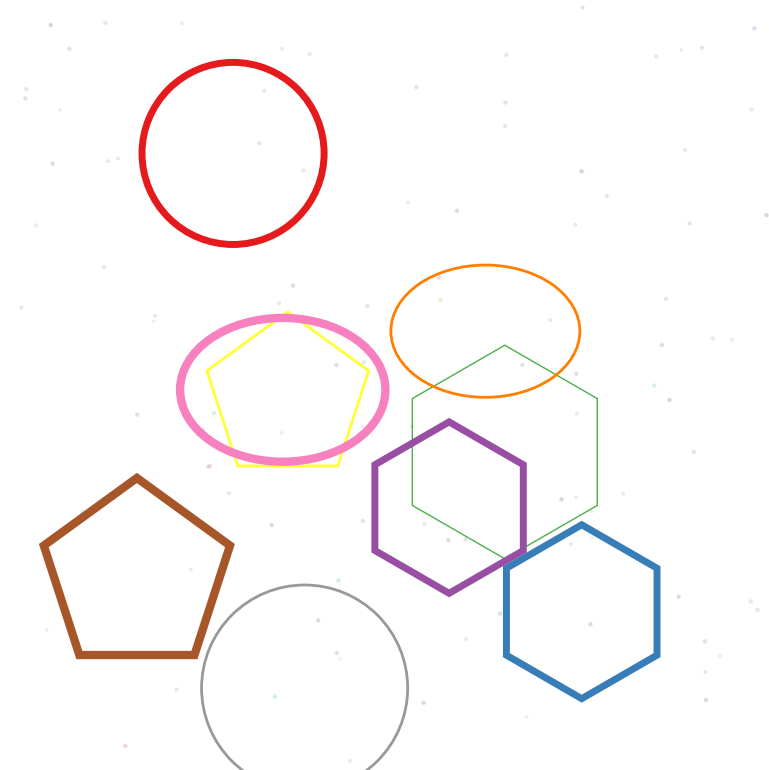[{"shape": "circle", "thickness": 2.5, "radius": 0.59, "center": [0.303, 0.801]}, {"shape": "hexagon", "thickness": 2.5, "radius": 0.56, "center": [0.755, 0.206]}, {"shape": "hexagon", "thickness": 0.5, "radius": 0.69, "center": [0.656, 0.413]}, {"shape": "hexagon", "thickness": 2.5, "radius": 0.56, "center": [0.583, 0.341]}, {"shape": "oval", "thickness": 1, "radius": 0.61, "center": [0.63, 0.57]}, {"shape": "pentagon", "thickness": 1, "radius": 0.55, "center": [0.374, 0.484]}, {"shape": "pentagon", "thickness": 3, "radius": 0.64, "center": [0.178, 0.252]}, {"shape": "oval", "thickness": 3, "radius": 0.67, "center": [0.367, 0.494]}, {"shape": "circle", "thickness": 1, "radius": 0.67, "center": [0.396, 0.106]}]